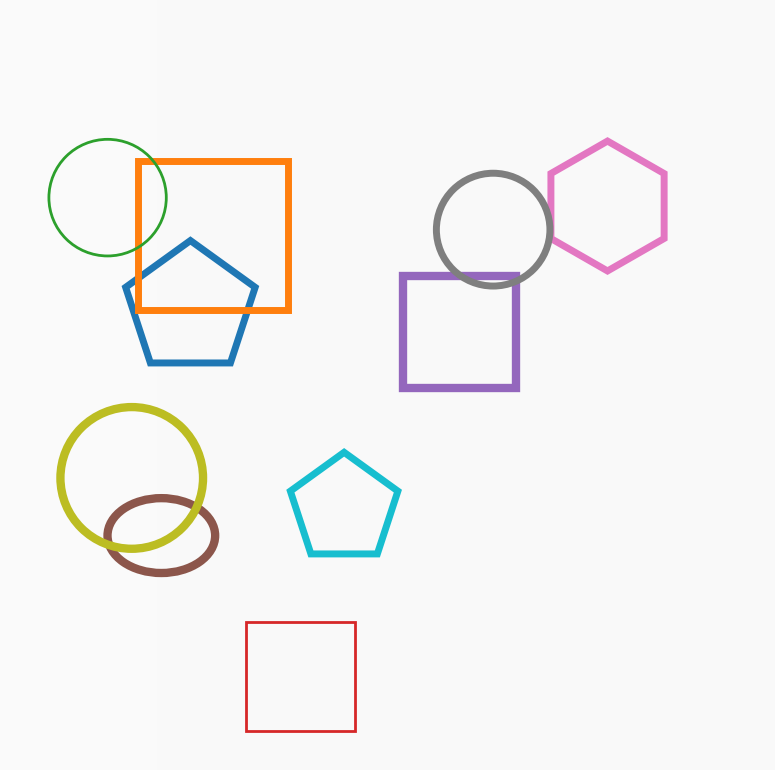[{"shape": "pentagon", "thickness": 2.5, "radius": 0.44, "center": [0.246, 0.6]}, {"shape": "square", "thickness": 2.5, "radius": 0.48, "center": [0.274, 0.695]}, {"shape": "circle", "thickness": 1, "radius": 0.38, "center": [0.139, 0.743]}, {"shape": "square", "thickness": 1, "radius": 0.35, "center": [0.388, 0.121]}, {"shape": "square", "thickness": 3, "radius": 0.36, "center": [0.593, 0.569]}, {"shape": "oval", "thickness": 3, "radius": 0.35, "center": [0.208, 0.304]}, {"shape": "hexagon", "thickness": 2.5, "radius": 0.42, "center": [0.784, 0.732]}, {"shape": "circle", "thickness": 2.5, "radius": 0.37, "center": [0.636, 0.702]}, {"shape": "circle", "thickness": 3, "radius": 0.46, "center": [0.17, 0.379]}, {"shape": "pentagon", "thickness": 2.5, "radius": 0.36, "center": [0.444, 0.34]}]